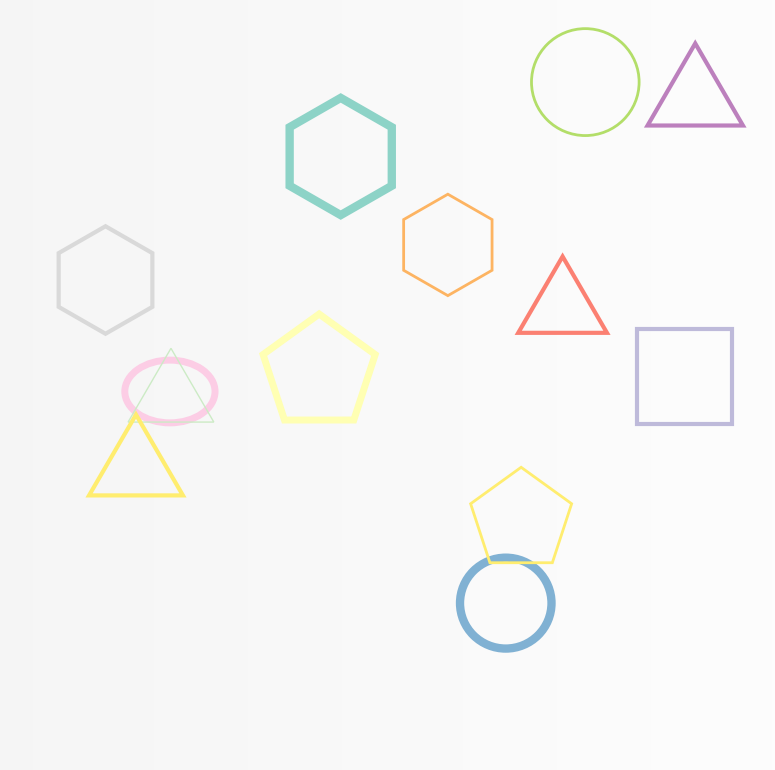[{"shape": "hexagon", "thickness": 3, "radius": 0.38, "center": [0.44, 0.797]}, {"shape": "pentagon", "thickness": 2.5, "radius": 0.38, "center": [0.412, 0.516]}, {"shape": "square", "thickness": 1.5, "radius": 0.31, "center": [0.884, 0.511]}, {"shape": "triangle", "thickness": 1.5, "radius": 0.33, "center": [0.726, 0.601]}, {"shape": "circle", "thickness": 3, "radius": 0.3, "center": [0.653, 0.217]}, {"shape": "hexagon", "thickness": 1, "radius": 0.33, "center": [0.578, 0.682]}, {"shape": "circle", "thickness": 1, "radius": 0.35, "center": [0.755, 0.893]}, {"shape": "oval", "thickness": 2.5, "radius": 0.29, "center": [0.219, 0.492]}, {"shape": "hexagon", "thickness": 1.5, "radius": 0.35, "center": [0.136, 0.636]}, {"shape": "triangle", "thickness": 1.5, "radius": 0.36, "center": [0.897, 0.873]}, {"shape": "triangle", "thickness": 0.5, "radius": 0.32, "center": [0.221, 0.484]}, {"shape": "pentagon", "thickness": 1, "radius": 0.34, "center": [0.672, 0.325]}, {"shape": "triangle", "thickness": 1.5, "radius": 0.35, "center": [0.175, 0.392]}]